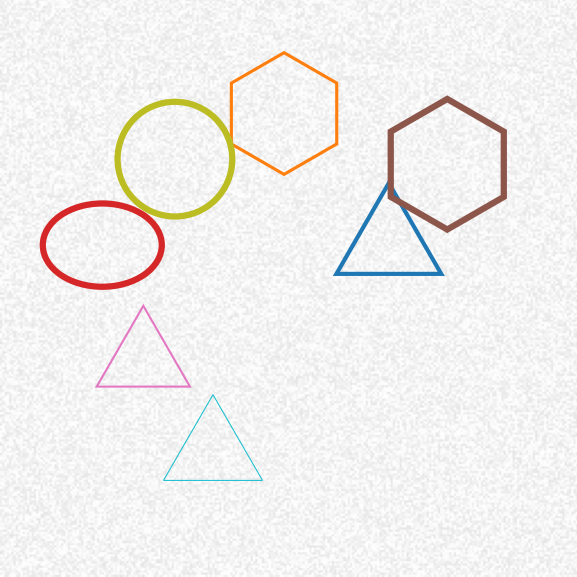[{"shape": "triangle", "thickness": 2, "radius": 0.52, "center": [0.673, 0.577]}, {"shape": "hexagon", "thickness": 1.5, "radius": 0.53, "center": [0.492, 0.803]}, {"shape": "oval", "thickness": 3, "radius": 0.52, "center": [0.177, 0.575]}, {"shape": "hexagon", "thickness": 3, "radius": 0.57, "center": [0.774, 0.715]}, {"shape": "triangle", "thickness": 1, "radius": 0.47, "center": [0.248, 0.376]}, {"shape": "circle", "thickness": 3, "radius": 0.5, "center": [0.303, 0.724]}, {"shape": "triangle", "thickness": 0.5, "radius": 0.49, "center": [0.369, 0.217]}]